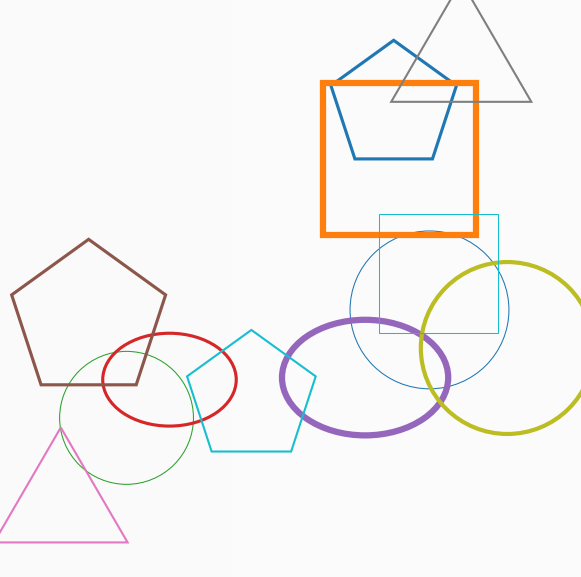[{"shape": "pentagon", "thickness": 1.5, "radius": 0.57, "center": [0.677, 0.816]}, {"shape": "circle", "thickness": 0.5, "radius": 0.68, "center": [0.739, 0.463]}, {"shape": "square", "thickness": 3, "radius": 0.66, "center": [0.688, 0.724]}, {"shape": "circle", "thickness": 0.5, "radius": 0.58, "center": [0.218, 0.276]}, {"shape": "oval", "thickness": 1.5, "radius": 0.57, "center": [0.292, 0.342]}, {"shape": "oval", "thickness": 3, "radius": 0.71, "center": [0.628, 0.345]}, {"shape": "pentagon", "thickness": 1.5, "radius": 0.7, "center": [0.152, 0.445]}, {"shape": "triangle", "thickness": 1, "radius": 0.66, "center": [0.105, 0.126]}, {"shape": "triangle", "thickness": 1, "radius": 0.7, "center": [0.794, 0.892]}, {"shape": "circle", "thickness": 2, "radius": 0.74, "center": [0.873, 0.397]}, {"shape": "pentagon", "thickness": 1, "radius": 0.58, "center": [0.432, 0.311]}, {"shape": "square", "thickness": 0.5, "radius": 0.51, "center": [0.754, 0.525]}]